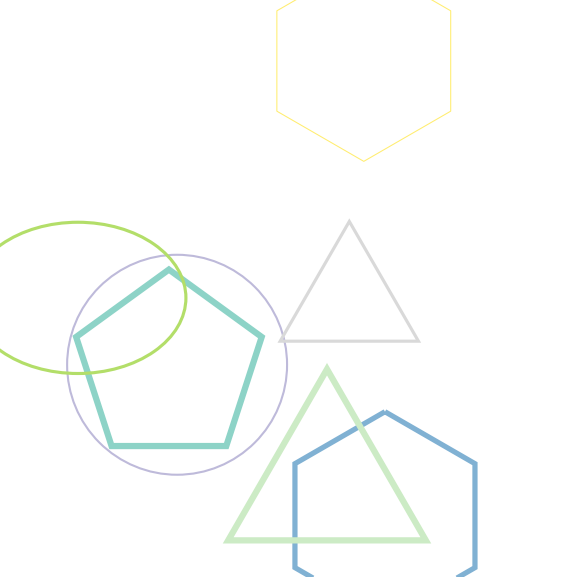[{"shape": "pentagon", "thickness": 3, "radius": 0.84, "center": [0.293, 0.363]}, {"shape": "circle", "thickness": 1, "radius": 0.95, "center": [0.307, 0.368]}, {"shape": "hexagon", "thickness": 2.5, "radius": 0.9, "center": [0.667, 0.106]}, {"shape": "oval", "thickness": 1.5, "radius": 0.94, "center": [0.135, 0.483]}, {"shape": "triangle", "thickness": 1.5, "radius": 0.69, "center": [0.605, 0.477]}, {"shape": "triangle", "thickness": 3, "radius": 0.99, "center": [0.566, 0.162]}, {"shape": "hexagon", "thickness": 0.5, "radius": 0.87, "center": [0.63, 0.894]}]